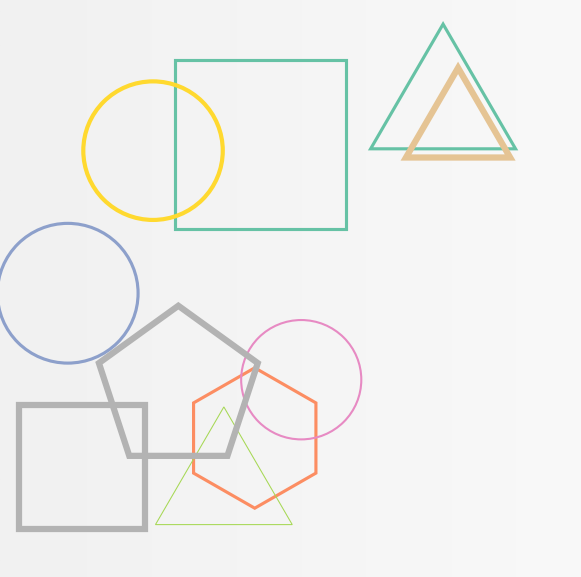[{"shape": "triangle", "thickness": 1.5, "radius": 0.72, "center": [0.762, 0.813]}, {"shape": "square", "thickness": 1.5, "radius": 0.73, "center": [0.449, 0.749]}, {"shape": "hexagon", "thickness": 1.5, "radius": 0.61, "center": [0.438, 0.241]}, {"shape": "circle", "thickness": 1.5, "radius": 0.6, "center": [0.117, 0.491]}, {"shape": "circle", "thickness": 1, "radius": 0.52, "center": [0.518, 0.342]}, {"shape": "triangle", "thickness": 0.5, "radius": 0.68, "center": [0.385, 0.159]}, {"shape": "circle", "thickness": 2, "radius": 0.6, "center": [0.263, 0.738]}, {"shape": "triangle", "thickness": 3, "radius": 0.52, "center": [0.788, 0.778]}, {"shape": "pentagon", "thickness": 3, "radius": 0.72, "center": [0.307, 0.326]}, {"shape": "square", "thickness": 3, "radius": 0.54, "center": [0.141, 0.19]}]